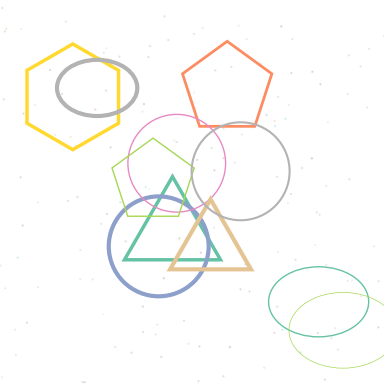[{"shape": "oval", "thickness": 1, "radius": 0.65, "center": [0.828, 0.216]}, {"shape": "triangle", "thickness": 2.5, "radius": 0.72, "center": [0.448, 0.397]}, {"shape": "pentagon", "thickness": 2, "radius": 0.61, "center": [0.59, 0.771]}, {"shape": "circle", "thickness": 3, "radius": 0.65, "center": [0.412, 0.36]}, {"shape": "circle", "thickness": 1, "radius": 0.63, "center": [0.459, 0.576]}, {"shape": "pentagon", "thickness": 1, "radius": 0.56, "center": [0.398, 0.529]}, {"shape": "oval", "thickness": 0.5, "radius": 0.7, "center": [0.891, 0.142]}, {"shape": "hexagon", "thickness": 2.5, "radius": 0.69, "center": [0.189, 0.749]}, {"shape": "triangle", "thickness": 3, "radius": 0.61, "center": [0.547, 0.361]}, {"shape": "circle", "thickness": 1.5, "radius": 0.64, "center": [0.625, 0.555]}, {"shape": "oval", "thickness": 3, "radius": 0.52, "center": [0.252, 0.772]}]